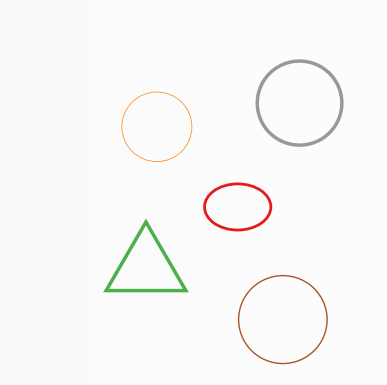[{"shape": "oval", "thickness": 2, "radius": 0.43, "center": [0.613, 0.462]}, {"shape": "triangle", "thickness": 2.5, "radius": 0.59, "center": [0.377, 0.305]}, {"shape": "circle", "thickness": 0.5, "radius": 0.45, "center": [0.405, 0.671]}, {"shape": "circle", "thickness": 1, "radius": 0.57, "center": [0.73, 0.17]}, {"shape": "circle", "thickness": 2.5, "radius": 0.55, "center": [0.773, 0.732]}]